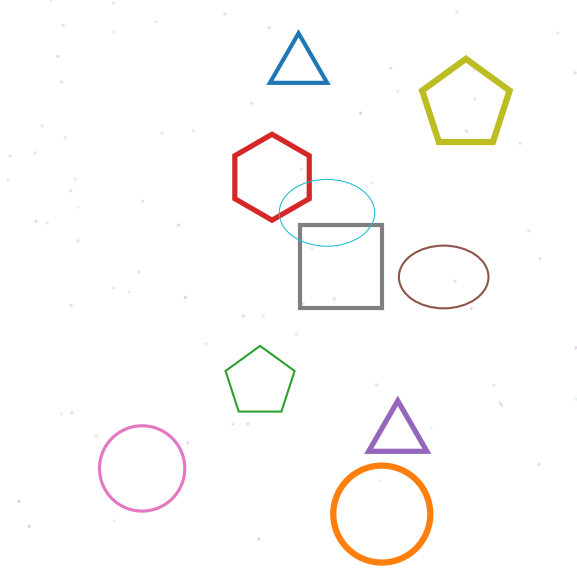[{"shape": "triangle", "thickness": 2, "radius": 0.29, "center": [0.517, 0.884]}, {"shape": "circle", "thickness": 3, "radius": 0.42, "center": [0.661, 0.109]}, {"shape": "pentagon", "thickness": 1, "radius": 0.31, "center": [0.45, 0.337]}, {"shape": "hexagon", "thickness": 2.5, "radius": 0.37, "center": [0.471, 0.692]}, {"shape": "triangle", "thickness": 2.5, "radius": 0.29, "center": [0.689, 0.247]}, {"shape": "oval", "thickness": 1, "radius": 0.39, "center": [0.768, 0.52]}, {"shape": "circle", "thickness": 1.5, "radius": 0.37, "center": [0.246, 0.188]}, {"shape": "square", "thickness": 2, "radius": 0.36, "center": [0.59, 0.538]}, {"shape": "pentagon", "thickness": 3, "radius": 0.4, "center": [0.807, 0.818]}, {"shape": "oval", "thickness": 0.5, "radius": 0.41, "center": [0.566, 0.631]}]